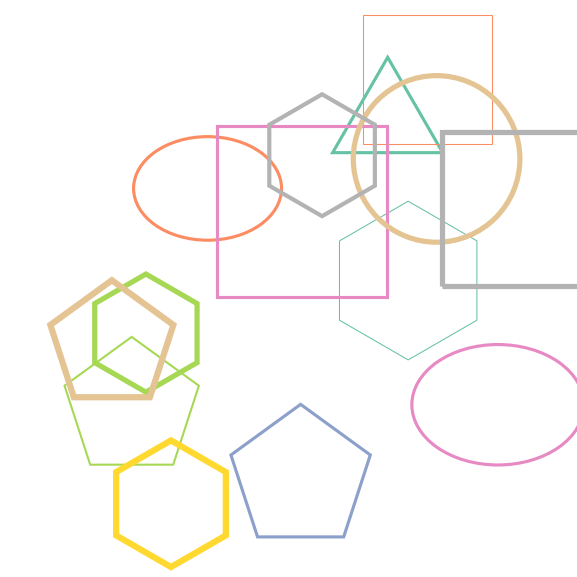[{"shape": "hexagon", "thickness": 0.5, "radius": 0.69, "center": [0.707, 0.513]}, {"shape": "triangle", "thickness": 1.5, "radius": 0.55, "center": [0.671, 0.79]}, {"shape": "oval", "thickness": 1.5, "radius": 0.64, "center": [0.359, 0.673]}, {"shape": "square", "thickness": 0.5, "radius": 0.56, "center": [0.74, 0.861]}, {"shape": "pentagon", "thickness": 1.5, "radius": 0.63, "center": [0.521, 0.172]}, {"shape": "oval", "thickness": 1.5, "radius": 0.74, "center": [0.862, 0.298]}, {"shape": "square", "thickness": 1.5, "radius": 0.74, "center": [0.523, 0.633]}, {"shape": "pentagon", "thickness": 1, "radius": 0.61, "center": [0.228, 0.293]}, {"shape": "hexagon", "thickness": 2.5, "radius": 0.51, "center": [0.253, 0.422]}, {"shape": "hexagon", "thickness": 3, "radius": 0.55, "center": [0.296, 0.127]}, {"shape": "circle", "thickness": 2.5, "radius": 0.72, "center": [0.756, 0.724]}, {"shape": "pentagon", "thickness": 3, "radius": 0.56, "center": [0.194, 0.402]}, {"shape": "square", "thickness": 2.5, "radius": 0.67, "center": [0.899, 0.637]}, {"shape": "hexagon", "thickness": 2, "radius": 0.53, "center": [0.558, 0.73]}]